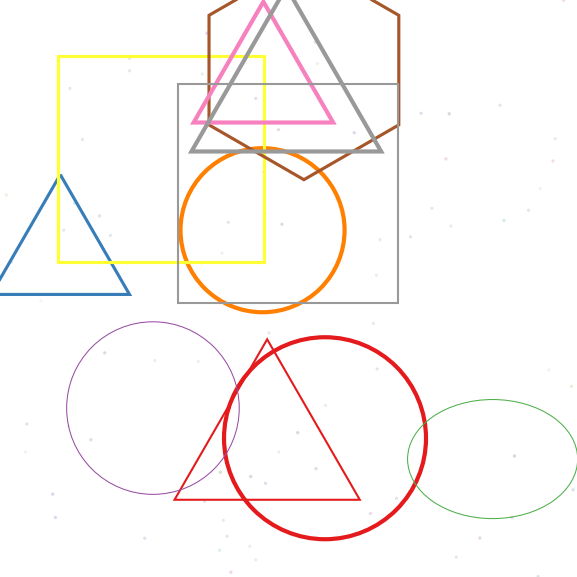[{"shape": "circle", "thickness": 2, "radius": 0.87, "center": [0.563, 0.24]}, {"shape": "triangle", "thickness": 1, "radius": 0.93, "center": [0.463, 0.226]}, {"shape": "triangle", "thickness": 1.5, "radius": 0.69, "center": [0.104, 0.558]}, {"shape": "oval", "thickness": 0.5, "radius": 0.74, "center": [0.853, 0.204]}, {"shape": "circle", "thickness": 0.5, "radius": 0.75, "center": [0.265, 0.293]}, {"shape": "circle", "thickness": 2, "radius": 0.71, "center": [0.455, 0.6]}, {"shape": "square", "thickness": 1.5, "radius": 0.89, "center": [0.278, 0.724]}, {"shape": "hexagon", "thickness": 1.5, "radius": 0.95, "center": [0.526, 0.878]}, {"shape": "triangle", "thickness": 2, "radius": 0.7, "center": [0.456, 0.857]}, {"shape": "triangle", "thickness": 2, "radius": 0.95, "center": [0.496, 0.832]}, {"shape": "square", "thickness": 1, "radius": 0.95, "center": [0.499, 0.665]}]